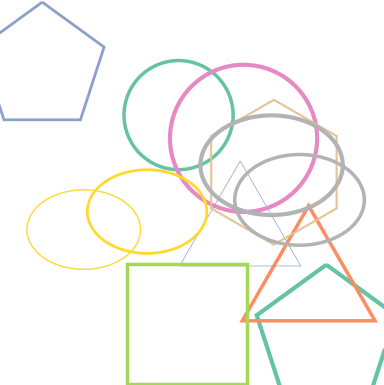[{"shape": "circle", "thickness": 2.5, "radius": 0.71, "center": [0.464, 0.701]}, {"shape": "pentagon", "thickness": 3, "radius": 0.95, "center": [0.848, 0.122]}, {"shape": "triangle", "thickness": 2.5, "radius": 1.0, "center": [0.802, 0.266]}, {"shape": "triangle", "thickness": 0.5, "radius": 0.91, "center": [0.624, 0.4]}, {"shape": "pentagon", "thickness": 2, "radius": 0.84, "center": [0.11, 0.826]}, {"shape": "circle", "thickness": 3, "radius": 0.96, "center": [0.633, 0.641]}, {"shape": "square", "thickness": 2.5, "radius": 0.78, "center": [0.486, 0.158]}, {"shape": "oval", "thickness": 1, "radius": 0.74, "center": [0.217, 0.404]}, {"shape": "oval", "thickness": 2, "radius": 0.78, "center": [0.382, 0.451]}, {"shape": "hexagon", "thickness": 1.5, "radius": 0.94, "center": [0.711, 0.553]}, {"shape": "oval", "thickness": 3, "radius": 0.92, "center": [0.705, 0.571]}, {"shape": "oval", "thickness": 2.5, "radius": 0.84, "center": [0.778, 0.481]}]